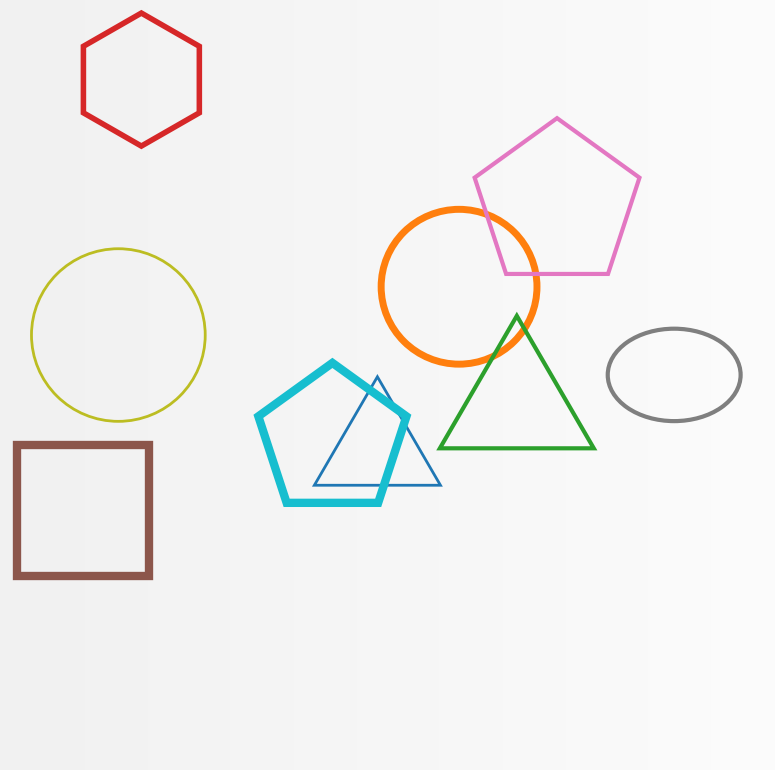[{"shape": "triangle", "thickness": 1, "radius": 0.47, "center": [0.487, 0.417]}, {"shape": "circle", "thickness": 2.5, "radius": 0.5, "center": [0.592, 0.628]}, {"shape": "triangle", "thickness": 1.5, "radius": 0.57, "center": [0.667, 0.475]}, {"shape": "hexagon", "thickness": 2, "radius": 0.43, "center": [0.182, 0.897]}, {"shape": "square", "thickness": 3, "radius": 0.43, "center": [0.107, 0.337]}, {"shape": "pentagon", "thickness": 1.5, "radius": 0.56, "center": [0.719, 0.735]}, {"shape": "oval", "thickness": 1.5, "radius": 0.43, "center": [0.87, 0.513]}, {"shape": "circle", "thickness": 1, "radius": 0.56, "center": [0.153, 0.565]}, {"shape": "pentagon", "thickness": 3, "radius": 0.5, "center": [0.429, 0.428]}]